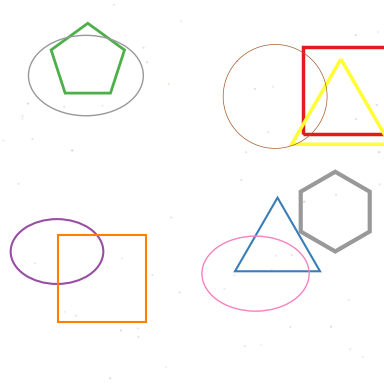[{"shape": "square", "thickness": 2.5, "radius": 0.56, "center": [0.899, 0.765]}, {"shape": "triangle", "thickness": 1.5, "radius": 0.64, "center": [0.721, 0.359]}, {"shape": "pentagon", "thickness": 2, "radius": 0.5, "center": [0.228, 0.839]}, {"shape": "oval", "thickness": 1.5, "radius": 0.6, "center": [0.148, 0.347]}, {"shape": "square", "thickness": 1.5, "radius": 0.57, "center": [0.265, 0.277]}, {"shape": "triangle", "thickness": 2.5, "radius": 0.74, "center": [0.885, 0.699]}, {"shape": "circle", "thickness": 0.5, "radius": 0.67, "center": [0.715, 0.75]}, {"shape": "oval", "thickness": 1, "radius": 0.7, "center": [0.664, 0.289]}, {"shape": "hexagon", "thickness": 3, "radius": 0.52, "center": [0.871, 0.45]}, {"shape": "oval", "thickness": 1, "radius": 0.75, "center": [0.223, 0.804]}]